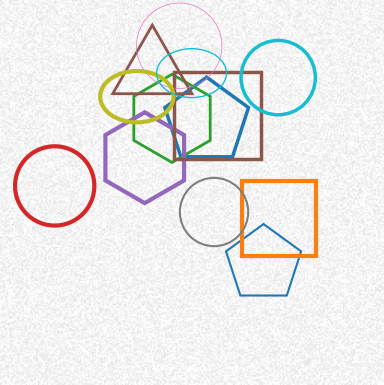[{"shape": "pentagon", "thickness": 1.5, "radius": 0.51, "center": [0.685, 0.315]}, {"shape": "pentagon", "thickness": 2.5, "radius": 0.57, "center": [0.537, 0.685]}, {"shape": "square", "thickness": 3, "radius": 0.48, "center": [0.725, 0.433]}, {"shape": "hexagon", "thickness": 2, "radius": 0.57, "center": [0.447, 0.693]}, {"shape": "circle", "thickness": 3, "radius": 0.51, "center": [0.142, 0.517]}, {"shape": "hexagon", "thickness": 3, "radius": 0.59, "center": [0.376, 0.59]}, {"shape": "square", "thickness": 2.5, "radius": 0.57, "center": [0.565, 0.699]}, {"shape": "triangle", "thickness": 2, "radius": 0.59, "center": [0.396, 0.816]}, {"shape": "circle", "thickness": 0.5, "radius": 0.55, "center": [0.465, 0.881]}, {"shape": "circle", "thickness": 1.5, "radius": 0.44, "center": [0.556, 0.449]}, {"shape": "oval", "thickness": 3, "radius": 0.48, "center": [0.355, 0.749]}, {"shape": "oval", "thickness": 1, "radius": 0.45, "center": [0.498, 0.81]}, {"shape": "circle", "thickness": 2.5, "radius": 0.48, "center": [0.723, 0.798]}]